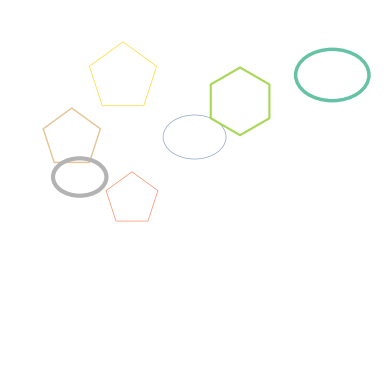[{"shape": "oval", "thickness": 2.5, "radius": 0.48, "center": [0.863, 0.805]}, {"shape": "pentagon", "thickness": 0.5, "radius": 0.35, "center": [0.343, 0.483]}, {"shape": "oval", "thickness": 0.5, "radius": 0.41, "center": [0.505, 0.644]}, {"shape": "hexagon", "thickness": 1.5, "radius": 0.44, "center": [0.624, 0.737]}, {"shape": "pentagon", "thickness": 0.5, "radius": 0.46, "center": [0.32, 0.8]}, {"shape": "pentagon", "thickness": 1, "radius": 0.39, "center": [0.186, 0.641]}, {"shape": "oval", "thickness": 3, "radius": 0.35, "center": [0.207, 0.54]}]